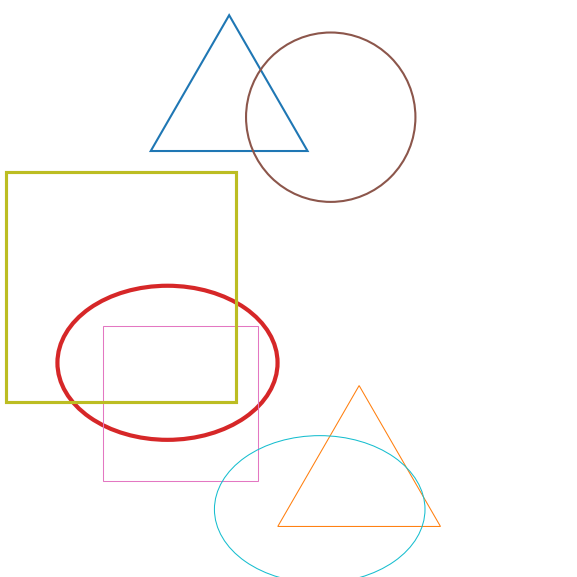[{"shape": "triangle", "thickness": 1, "radius": 0.78, "center": [0.397, 0.816]}, {"shape": "triangle", "thickness": 0.5, "radius": 0.81, "center": [0.622, 0.169]}, {"shape": "oval", "thickness": 2, "radius": 0.95, "center": [0.29, 0.371]}, {"shape": "circle", "thickness": 1, "radius": 0.73, "center": [0.573, 0.796]}, {"shape": "square", "thickness": 0.5, "radius": 0.67, "center": [0.313, 0.3]}, {"shape": "square", "thickness": 1.5, "radius": 1.0, "center": [0.209, 0.502]}, {"shape": "oval", "thickness": 0.5, "radius": 0.91, "center": [0.554, 0.117]}]